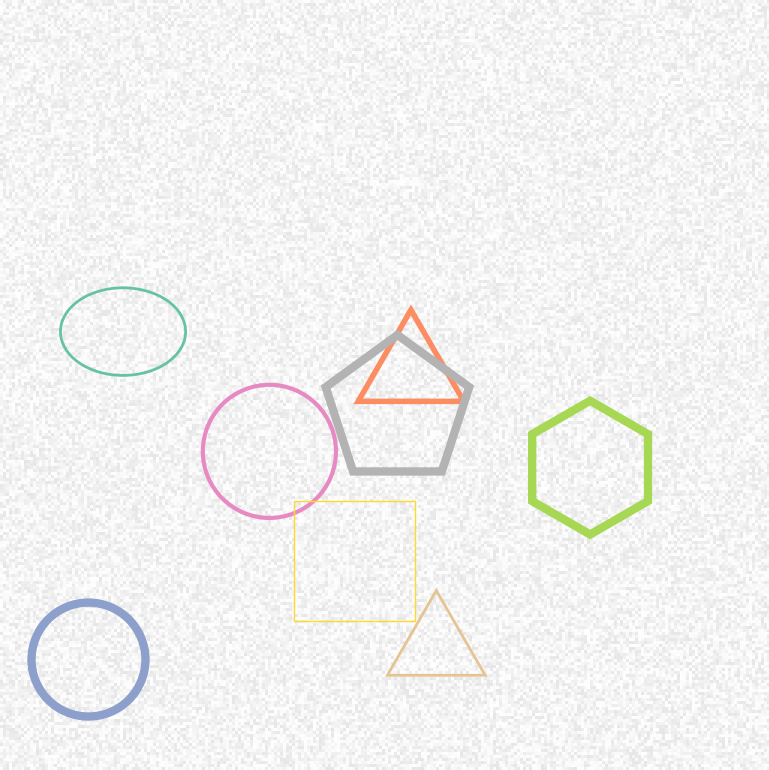[{"shape": "oval", "thickness": 1, "radius": 0.41, "center": [0.16, 0.569]}, {"shape": "triangle", "thickness": 2, "radius": 0.4, "center": [0.534, 0.518]}, {"shape": "circle", "thickness": 3, "radius": 0.37, "center": [0.115, 0.143]}, {"shape": "circle", "thickness": 1.5, "radius": 0.43, "center": [0.35, 0.414]}, {"shape": "hexagon", "thickness": 3, "radius": 0.43, "center": [0.766, 0.393]}, {"shape": "square", "thickness": 0.5, "radius": 0.39, "center": [0.46, 0.271]}, {"shape": "triangle", "thickness": 1, "radius": 0.37, "center": [0.567, 0.16]}, {"shape": "pentagon", "thickness": 3, "radius": 0.49, "center": [0.516, 0.467]}]